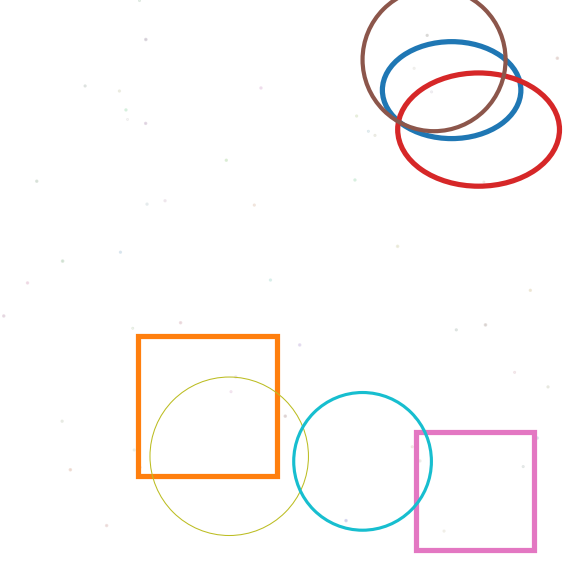[{"shape": "oval", "thickness": 2.5, "radius": 0.6, "center": [0.782, 0.843]}, {"shape": "square", "thickness": 2.5, "radius": 0.6, "center": [0.359, 0.296]}, {"shape": "oval", "thickness": 2.5, "radius": 0.7, "center": [0.829, 0.775]}, {"shape": "circle", "thickness": 2, "radius": 0.62, "center": [0.752, 0.896]}, {"shape": "square", "thickness": 2.5, "radius": 0.51, "center": [0.822, 0.149]}, {"shape": "circle", "thickness": 0.5, "radius": 0.69, "center": [0.397, 0.209]}, {"shape": "circle", "thickness": 1.5, "radius": 0.6, "center": [0.628, 0.2]}]